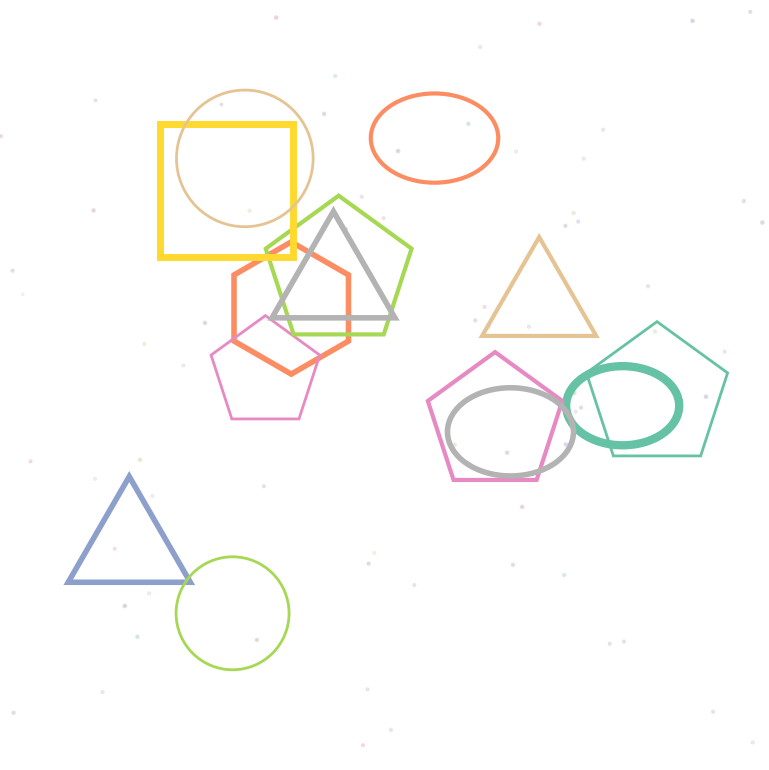[{"shape": "oval", "thickness": 3, "radius": 0.37, "center": [0.809, 0.473]}, {"shape": "pentagon", "thickness": 1, "radius": 0.48, "center": [0.853, 0.486]}, {"shape": "oval", "thickness": 1.5, "radius": 0.41, "center": [0.564, 0.821]}, {"shape": "hexagon", "thickness": 2, "radius": 0.43, "center": [0.378, 0.6]}, {"shape": "triangle", "thickness": 2, "radius": 0.46, "center": [0.168, 0.29]}, {"shape": "pentagon", "thickness": 1, "radius": 0.37, "center": [0.345, 0.516]}, {"shape": "pentagon", "thickness": 1.5, "radius": 0.46, "center": [0.643, 0.451]}, {"shape": "circle", "thickness": 1, "radius": 0.37, "center": [0.302, 0.204]}, {"shape": "pentagon", "thickness": 1.5, "radius": 0.5, "center": [0.44, 0.646]}, {"shape": "square", "thickness": 2.5, "radius": 0.43, "center": [0.295, 0.753]}, {"shape": "triangle", "thickness": 1.5, "radius": 0.43, "center": [0.7, 0.607]}, {"shape": "circle", "thickness": 1, "radius": 0.44, "center": [0.318, 0.794]}, {"shape": "oval", "thickness": 2, "radius": 0.41, "center": [0.663, 0.439]}, {"shape": "triangle", "thickness": 2, "radius": 0.46, "center": [0.433, 0.633]}]